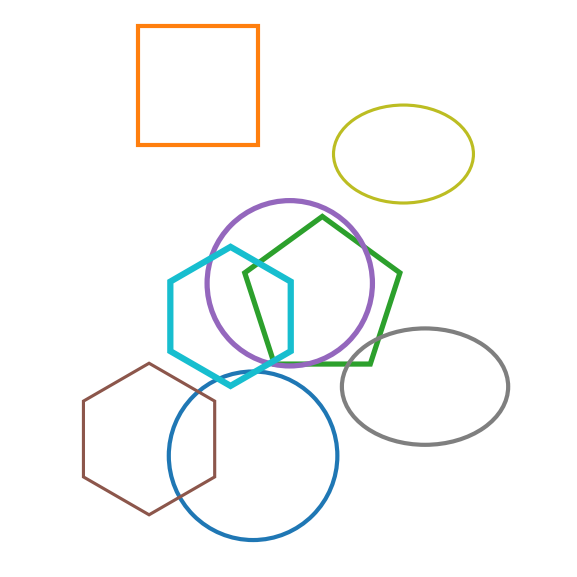[{"shape": "circle", "thickness": 2, "radius": 0.73, "center": [0.438, 0.21]}, {"shape": "square", "thickness": 2, "radius": 0.52, "center": [0.343, 0.851]}, {"shape": "pentagon", "thickness": 2.5, "radius": 0.71, "center": [0.558, 0.483]}, {"shape": "circle", "thickness": 2.5, "radius": 0.72, "center": [0.502, 0.509]}, {"shape": "hexagon", "thickness": 1.5, "radius": 0.66, "center": [0.258, 0.239]}, {"shape": "oval", "thickness": 2, "radius": 0.72, "center": [0.736, 0.33]}, {"shape": "oval", "thickness": 1.5, "radius": 0.61, "center": [0.699, 0.732]}, {"shape": "hexagon", "thickness": 3, "radius": 0.6, "center": [0.399, 0.451]}]